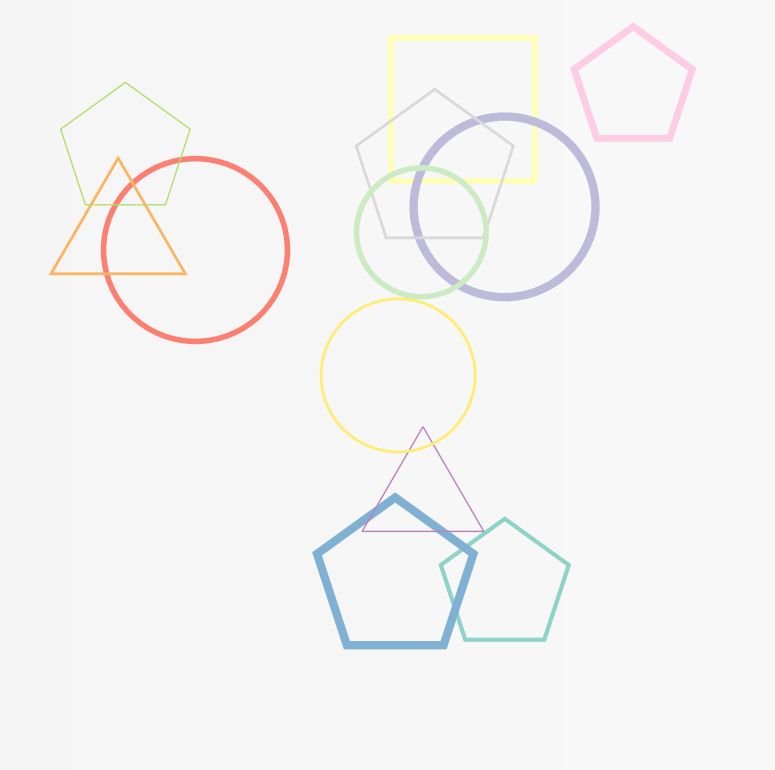[{"shape": "pentagon", "thickness": 1.5, "radius": 0.43, "center": [0.651, 0.239]}, {"shape": "square", "thickness": 2, "radius": 0.46, "center": [0.598, 0.858]}, {"shape": "circle", "thickness": 3, "radius": 0.59, "center": [0.651, 0.731]}, {"shape": "circle", "thickness": 2, "radius": 0.59, "center": [0.252, 0.675]}, {"shape": "pentagon", "thickness": 3, "radius": 0.53, "center": [0.51, 0.248]}, {"shape": "triangle", "thickness": 1, "radius": 0.5, "center": [0.152, 0.695]}, {"shape": "pentagon", "thickness": 0.5, "radius": 0.44, "center": [0.162, 0.805]}, {"shape": "pentagon", "thickness": 2.5, "radius": 0.4, "center": [0.817, 0.885]}, {"shape": "pentagon", "thickness": 1, "radius": 0.53, "center": [0.561, 0.777]}, {"shape": "triangle", "thickness": 0.5, "radius": 0.45, "center": [0.546, 0.355]}, {"shape": "circle", "thickness": 2, "radius": 0.42, "center": [0.544, 0.698]}, {"shape": "circle", "thickness": 1, "radius": 0.5, "center": [0.514, 0.512]}]